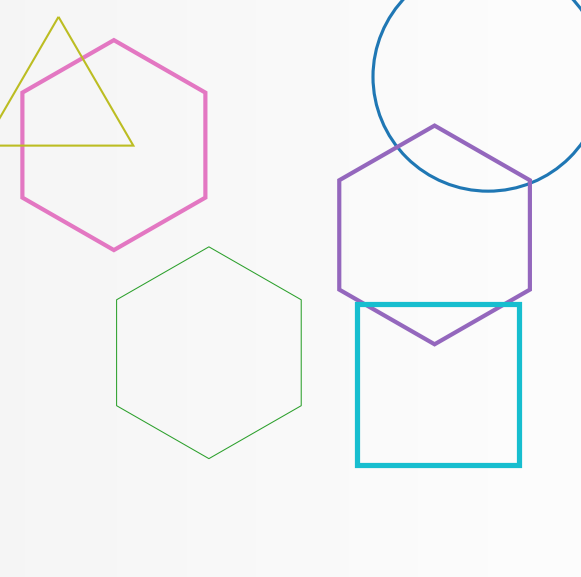[{"shape": "circle", "thickness": 1.5, "radius": 0.99, "center": [0.84, 0.866]}, {"shape": "hexagon", "thickness": 0.5, "radius": 0.92, "center": [0.359, 0.388]}, {"shape": "hexagon", "thickness": 2, "radius": 0.95, "center": [0.748, 0.592]}, {"shape": "hexagon", "thickness": 2, "radius": 0.91, "center": [0.196, 0.748]}, {"shape": "triangle", "thickness": 1, "radius": 0.74, "center": [0.101, 0.821]}, {"shape": "square", "thickness": 2.5, "radius": 0.7, "center": [0.754, 0.333]}]